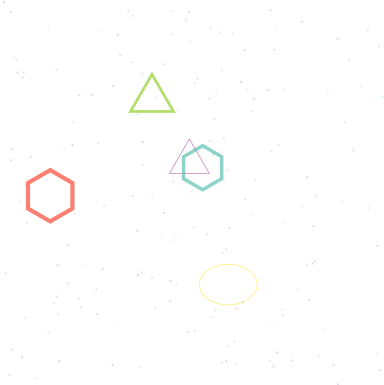[{"shape": "hexagon", "thickness": 2.5, "radius": 0.29, "center": [0.526, 0.564]}, {"shape": "hexagon", "thickness": 3, "radius": 0.33, "center": [0.13, 0.492]}, {"shape": "triangle", "thickness": 2, "radius": 0.32, "center": [0.395, 0.743]}, {"shape": "triangle", "thickness": 0.5, "radius": 0.3, "center": [0.492, 0.579]}, {"shape": "oval", "thickness": 0.5, "radius": 0.38, "center": [0.593, 0.261]}]